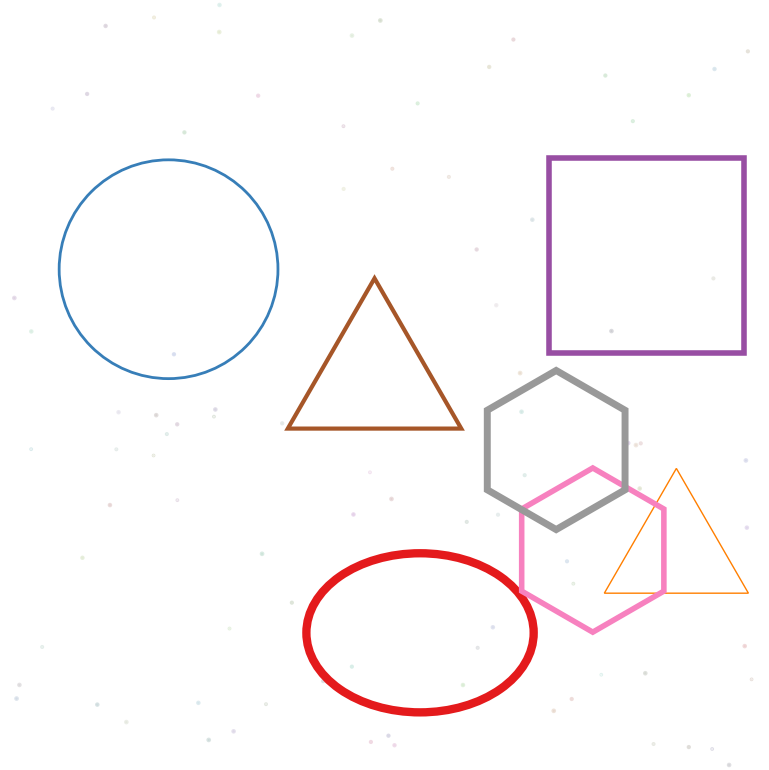[{"shape": "oval", "thickness": 3, "radius": 0.74, "center": [0.546, 0.178]}, {"shape": "circle", "thickness": 1, "radius": 0.71, "center": [0.219, 0.65]}, {"shape": "square", "thickness": 2, "radius": 0.63, "center": [0.84, 0.668]}, {"shape": "triangle", "thickness": 0.5, "radius": 0.54, "center": [0.878, 0.284]}, {"shape": "triangle", "thickness": 1.5, "radius": 0.65, "center": [0.486, 0.508]}, {"shape": "hexagon", "thickness": 2, "radius": 0.53, "center": [0.77, 0.286]}, {"shape": "hexagon", "thickness": 2.5, "radius": 0.52, "center": [0.722, 0.416]}]